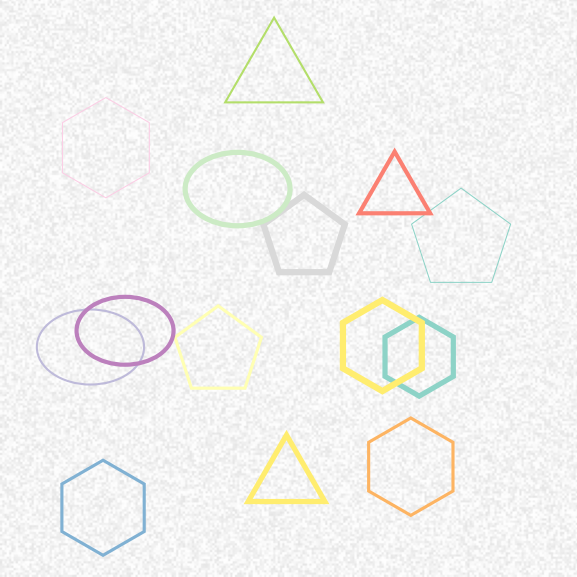[{"shape": "hexagon", "thickness": 2.5, "radius": 0.34, "center": [0.726, 0.381]}, {"shape": "pentagon", "thickness": 0.5, "radius": 0.45, "center": [0.798, 0.583]}, {"shape": "pentagon", "thickness": 1.5, "radius": 0.39, "center": [0.378, 0.391]}, {"shape": "oval", "thickness": 1, "radius": 0.46, "center": [0.157, 0.398]}, {"shape": "triangle", "thickness": 2, "radius": 0.36, "center": [0.683, 0.665]}, {"shape": "hexagon", "thickness": 1.5, "radius": 0.41, "center": [0.178, 0.12]}, {"shape": "hexagon", "thickness": 1.5, "radius": 0.42, "center": [0.711, 0.191]}, {"shape": "triangle", "thickness": 1, "radius": 0.49, "center": [0.475, 0.871]}, {"shape": "hexagon", "thickness": 0.5, "radius": 0.43, "center": [0.183, 0.743]}, {"shape": "pentagon", "thickness": 3, "radius": 0.37, "center": [0.527, 0.588]}, {"shape": "oval", "thickness": 2, "radius": 0.42, "center": [0.217, 0.426]}, {"shape": "oval", "thickness": 2.5, "radius": 0.45, "center": [0.411, 0.672]}, {"shape": "triangle", "thickness": 2.5, "radius": 0.38, "center": [0.496, 0.169]}, {"shape": "hexagon", "thickness": 3, "radius": 0.39, "center": [0.662, 0.401]}]